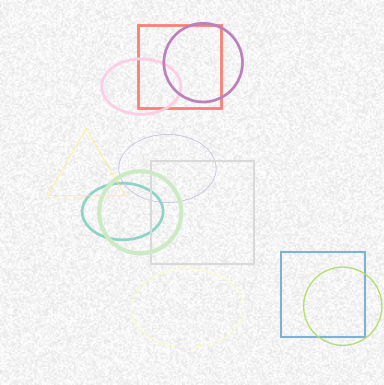[{"shape": "oval", "thickness": 2, "radius": 0.53, "center": [0.319, 0.451]}, {"shape": "oval", "thickness": 0.5, "radius": 0.73, "center": [0.487, 0.199]}, {"shape": "oval", "thickness": 0.5, "radius": 0.63, "center": [0.435, 0.562]}, {"shape": "square", "thickness": 2, "radius": 0.54, "center": [0.466, 0.827]}, {"shape": "square", "thickness": 1.5, "radius": 0.55, "center": [0.838, 0.235]}, {"shape": "circle", "thickness": 1, "radius": 0.51, "center": [0.89, 0.205]}, {"shape": "oval", "thickness": 2, "radius": 0.51, "center": [0.367, 0.775]}, {"shape": "square", "thickness": 1.5, "radius": 0.67, "center": [0.526, 0.449]}, {"shape": "circle", "thickness": 2, "radius": 0.51, "center": [0.528, 0.837]}, {"shape": "circle", "thickness": 3, "radius": 0.53, "center": [0.364, 0.449]}, {"shape": "triangle", "thickness": 0.5, "radius": 0.58, "center": [0.224, 0.55]}]